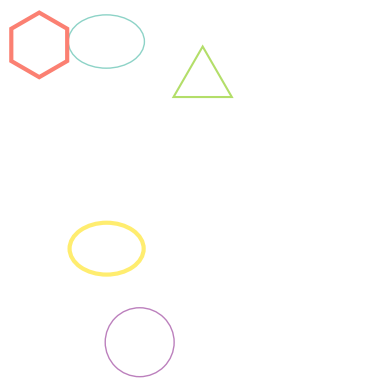[{"shape": "oval", "thickness": 1, "radius": 0.49, "center": [0.276, 0.892]}, {"shape": "hexagon", "thickness": 3, "radius": 0.42, "center": [0.102, 0.883]}, {"shape": "triangle", "thickness": 1.5, "radius": 0.44, "center": [0.526, 0.792]}, {"shape": "circle", "thickness": 1, "radius": 0.45, "center": [0.363, 0.111]}, {"shape": "oval", "thickness": 3, "radius": 0.48, "center": [0.277, 0.354]}]